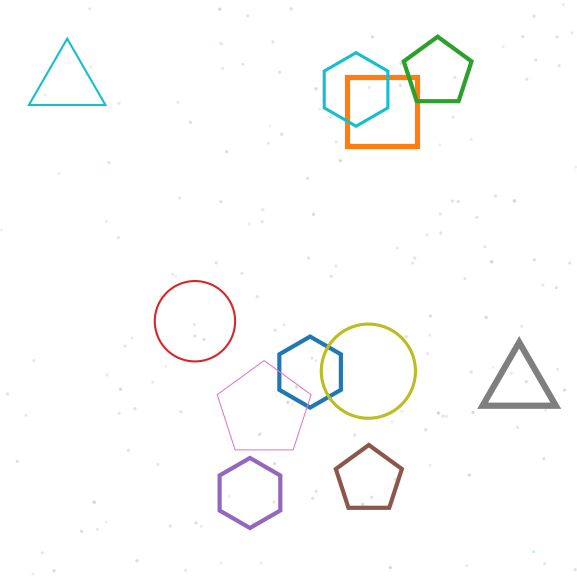[{"shape": "hexagon", "thickness": 2, "radius": 0.31, "center": [0.537, 0.355]}, {"shape": "square", "thickness": 2.5, "radius": 0.3, "center": [0.662, 0.806]}, {"shape": "pentagon", "thickness": 2, "radius": 0.31, "center": [0.758, 0.874]}, {"shape": "circle", "thickness": 1, "radius": 0.35, "center": [0.338, 0.443]}, {"shape": "hexagon", "thickness": 2, "radius": 0.3, "center": [0.433, 0.145]}, {"shape": "pentagon", "thickness": 2, "radius": 0.3, "center": [0.639, 0.168]}, {"shape": "pentagon", "thickness": 0.5, "radius": 0.43, "center": [0.457, 0.289]}, {"shape": "triangle", "thickness": 3, "radius": 0.37, "center": [0.899, 0.333]}, {"shape": "circle", "thickness": 1.5, "radius": 0.41, "center": [0.638, 0.356]}, {"shape": "hexagon", "thickness": 1.5, "radius": 0.32, "center": [0.617, 0.844]}, {"shape": "triangle", "thickness": 1, "radius": 0.38, "center": [0.116, 0.856]}]